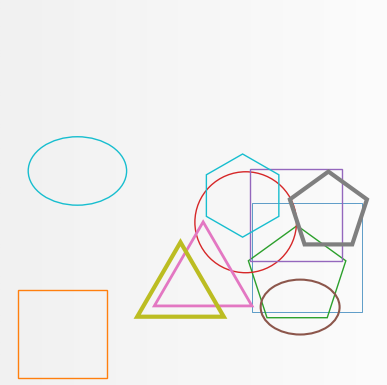[{"shape": "square", "thickness": 0.5, "radius": 0.71, "center": [0.792, 0.331]}, {"shape": "square", "thickness": 1, "radius": 0.58, "center": [0.161, 0.133]}, {"shape": "pentagon", "thickness": 1, "radius": 0.66, "center": [0.767, 0.282]}, {"shape": "circle", "thickness": 1, "radius": 0.66, "center": [0.634, 0.423]}, {"shape": "square", "thickness": 1, "radius": 0.59, "center": [0.764, 0.442]}, {"shape": "oval", "thickness": 1.5, "radius": 0.51, "center": [0.775, 0.202]}, {"shape": "triangle", "thickness": 2, "radius": 0.73, "center": [0.524, 0.278]}, {"shape": "pentagon", "thickness": 3, "radius": 0.52, "center": [0.848, 0.45]}, {"shape": "triangle", "thickness": 3, "radius": 0.64, "center": [0.466, 0.242]}, {"shape": "oval", "thickness": 1, "radius": 0.63, "center": [0.2, 0.556]}, {"shape": "hexagon", "thickness": 1, "radius": 0.54, "center": [0.626, 0.492]}]